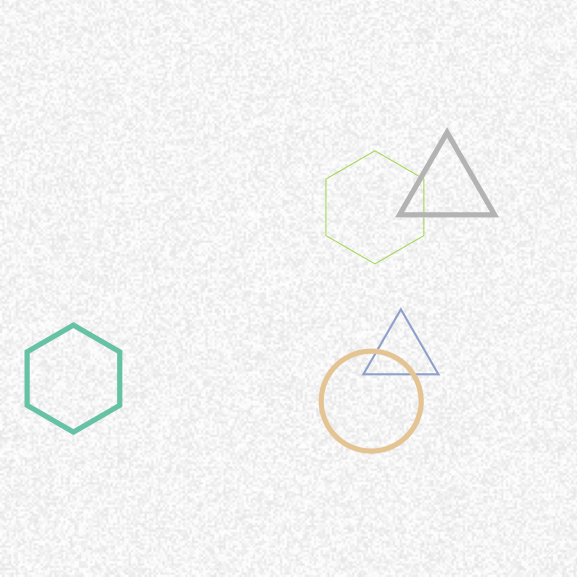[{"shape": "hexagon", "thickness": 2.5, "radius": 0.46, "center": [0.127, 0.344]}, {"shape": "triangle", "thickness": 1, "radius": 0.37, "center": [0.694, 0.388]}, {"shape": "hexagon", "thickness": 0.5, "radius": 0.49, "center": [0.649, 0.64]}, {"shape": "circle", "thickness": 2.5, "radius": 0.43, "center": [0.643, 0.305]}, {"shape": "triangle", "thickness": 2.5, "radius": 0.48, "center": [0.774, 0.675]}]